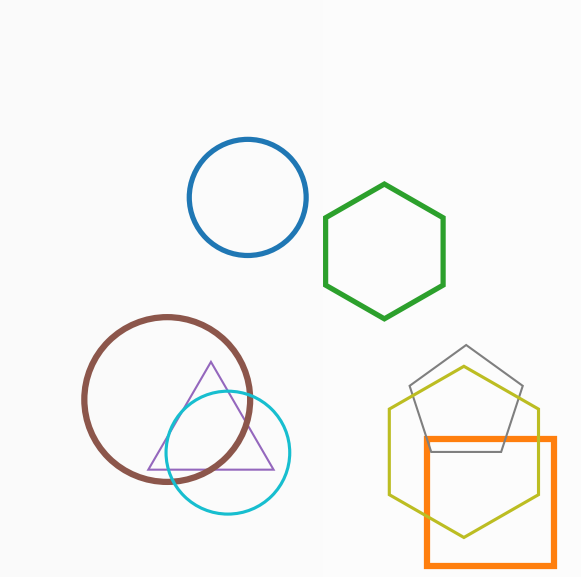[{"shape": "circle", "thickness": 2.5, "radius": 0.5, "center": [0.426, 0.657]}, {"shape": "square", "thickness": 3, "radius": 0.55, "center": [0.844, 0.129]}, {"shape": "hexagon", "thickness": 2.5, "radius": 0.58, "center": [0.661, 0.564]}, {"shape": "triangle", "thickness": 1, "radius": 0.62, "center": [0.363, 0.248]}, {"shape": "circle", "thickness": 3, "radius": 0.71, "center": [0.288, 0.307]}, {"shape": "pentagon", "thickness": 1, "radius": 0.51, "center": [0.802, 0.299]}, {"shape": "hexagon", "thickness": 1.5, "radius": 0.74, "center": [0.798, 0.217]}, {"shape": "circle", "thickness": 1.5, "radius": 0.53, "center": [0.392, 0.215]}]